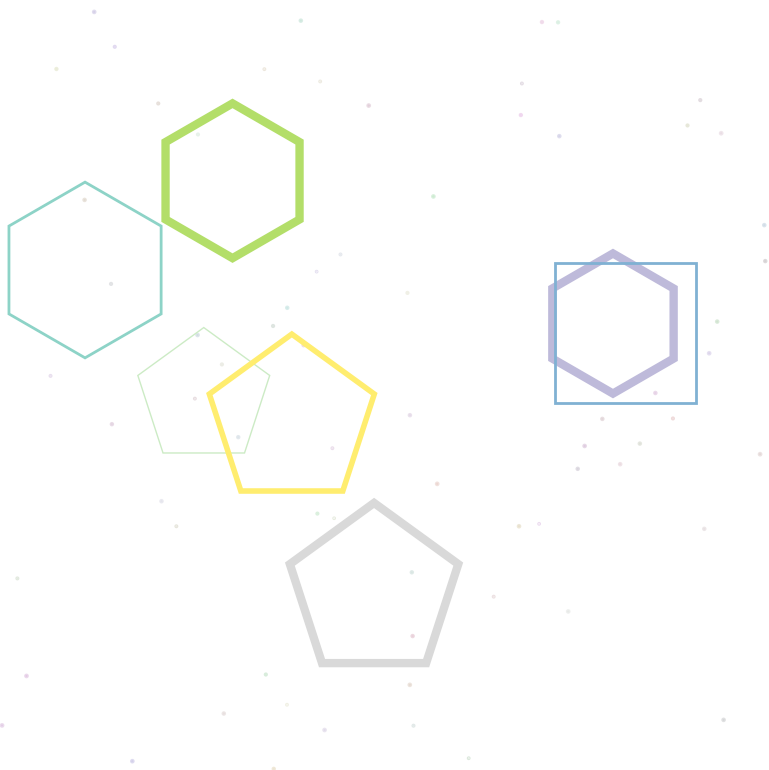[{"shape": "hexagon", "thickness": 1, "radius": 0.57, "center": [0.11, 0.649]}, {"shape": "hexagon", "thickness": 3, "radius": 0.45, "center": [0.796, 0.58]}, {"shape": "square", "thickness": 1, "radius": 0.46, "center": [0.812, 0.567]}, {"shape": "hexagon", "thickness": 3, "radius": 0.5, "center": [0.302, 0.765]}, {"shape": "pentagon", "thickness": 3, "radius": 0.57, "center": [0.486, 0.232]}, {"shape": "pentagon", "thickness": 0.5, "radius": 0.45, "center": [0.265, 0.485]}, {"shape": "pentagon", "thickness": 2, "radius": 0.56, "center": [0.379, 0.453]}]